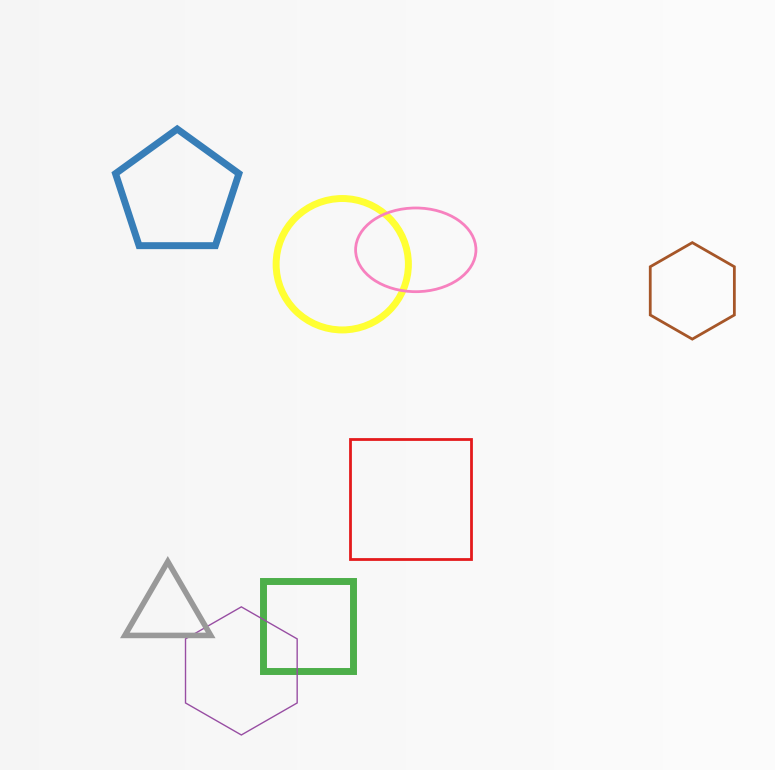[{"shape": "square", "thickness": 1, "radius": 0.39, "center": [0.53, 0.352]}, {"shape": "pentagon", "thickness": 2.5, "radius": 0.42, "center": [0.229, 0.749]}, {"shape": "square", "thickness": 2.5, "radius": 0.29, "center": [0.398, 0.187]}, {"shape": "hexagon", "thickness": 0.5, "radius": 0.42, "center": [0.311, 0.129]}, {"shape": "circle", "thickness": 2.5, "radius": 0.43, "center": [0.442, 0.657]}, {"shape": "hexagon", "thickness": 1, "radius": 0.31, "center": [0.893, 0.622]}, {"shape": "oval", "thickness": 1, "radius": 0.39, "center": [0.536, 0.676]}, {"shape": "triangle", "thickness": 2, "radius": 0.32, "center": [0.217, 0.207]}]